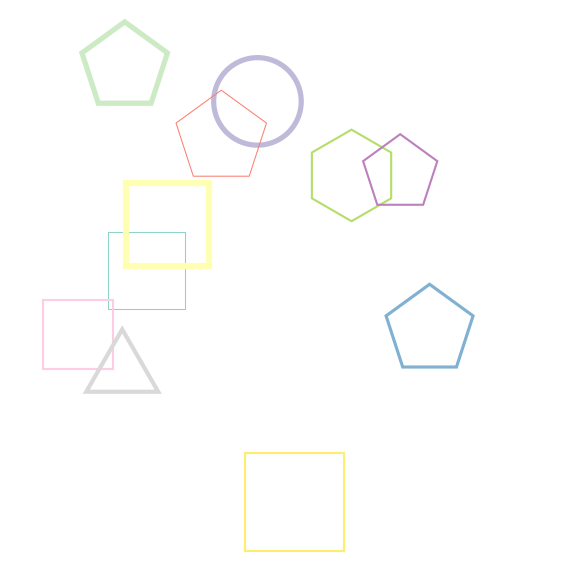[{"shape": "square", "thickness": 0.5, "radius": 0.33, "center": [0.254, 0.53]}, {"shape": "square", "thickness": 3, "radius": 0.36, "center": [0.29, 0.611]}, {"shape": "circle", "thickness": 2.5, "radius": 0.38, "center": [0.446, 0.824]}, {"shape": "pentagon", "thickness": 0.5, "radius": 0.41, "center": [0.383, 0.761]}, {"shape": "pentagon", "thickness": 1.5, "radius": 0.4, "center": [0.744, 0.428]}, {"shape": "hexagon", "thickness": 1, "radius": 0.4, "center": [0.609, 0.695]}, {"shape": "square", "thickness": 1, "radius": 0.3, "center": [0.136, 0.42]}, {"shape": "triangle", "thickness": 2, "radius": 0.36, "center": [0.212, 0.357]}, {"shape": "pentagon", "thickness": 1, "radius": 0.34, "center": [0.693, 0.699]}, {"shape": "pentagon", "thickness": 2.5, "radius": 0.39, "center": [0.216, 0.883]}, {"shape": "square", "thickness": 1, "radius": 0.43, "center": [0.509, 0.13]}]